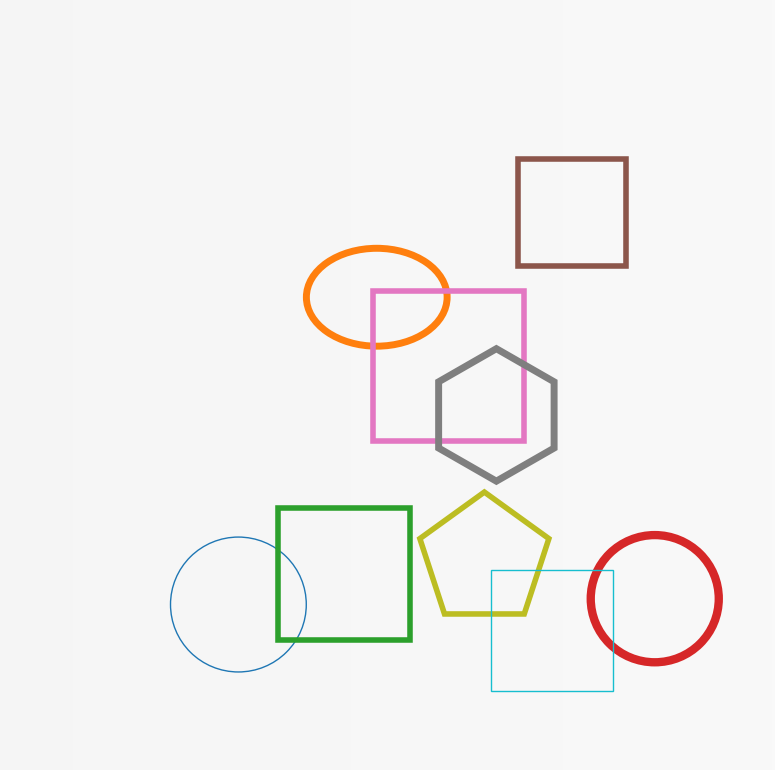[{"shape": "circle", "thickness": 0.5, "radius": 0.44, "center": [0.308, 0.215]}, {"shape": "oval", "thickness": 2.5, "radius": 0.45, "center": [0.486, 0.614]}, {"shape": "square", "thickness": 2, "radius": 0.43, "center": [0.443, 0.255]}, {"shape": "circle", "thickness": 3, "radius": 0.41, "center": [0.845, 0.222]}, {"shape": "square", "thickness": 2, "radius": 0.35, "center": [0.738, 0.724]}, {"shape": "square", "thickness": 2, "radius": 0.49, "center": [0.579, 0.525]}, {"shape": "hexagon", "thickness": 2.5, "radius": 0.43, "center": [0.64, 0.461]}, {"shape": "pentagon", "thickness": 2, "radius": 0.44, "center": [0.625, 0.273]}, {"shape": "square", "thickness": 0.5, "radius": 0.39, "center": [0.713, 0.181]}]